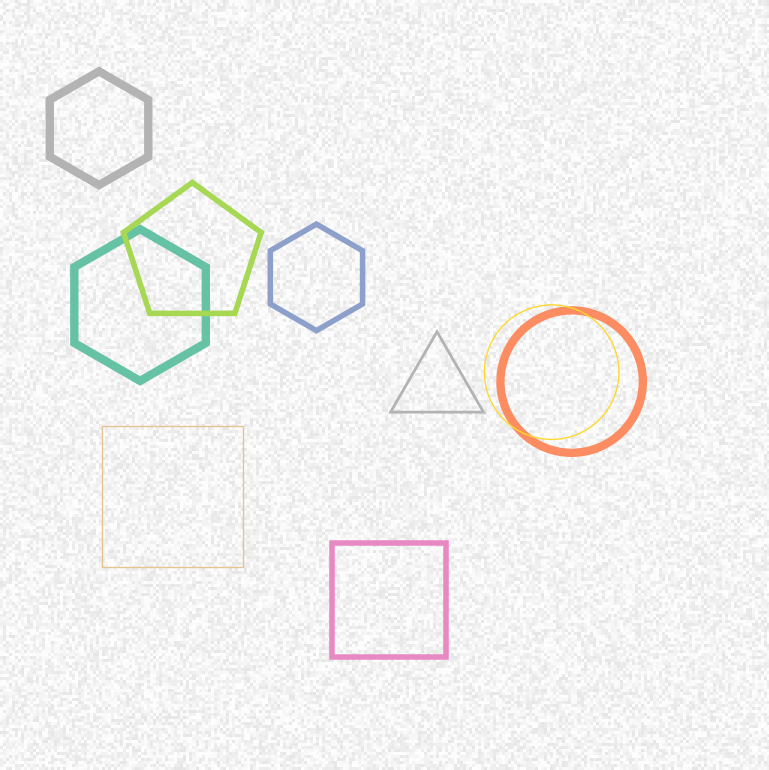[{"shape": "hexagon", "thickness": 3, "radius": 0.49, "center": [0.182, 0.604]}, {"shape": "circle", "thickness": 3, "radius": 0.46, "center": [0.742, 0.504]}, {"shape": "hexagon", "thickness": 2, "radius": 0.35, "center": [0.411, 0.64]}, {"shape": "square", "thickness": 2, "radius": 0.37, "center": [0.506, 0.22]}, {"shape": "pentagon", "thickness": 2, "radius": 0.47, "center": [0.25, 0.669]}, {"shape": "circle", "thickness": 0.5, "radius": 0.44, "center": [0.716, 0.517]}, {"shape": "square", "thickness": 0.5, "radius": 0.46, "center": [0.224, 0.355]}, {"shape": "hexagon", "thickness": 3, "radius": 0.37, "center": [0.129, 0.833]}, {"shape": "triangle", "thickness": 1, "radius": 0.35, "center": [0.568, 0.5]}]